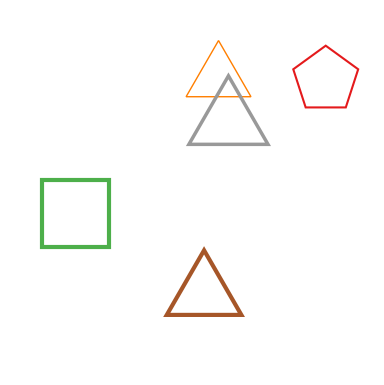[{"shape": "pentagon", "thickness": 1.5, "radius": 0.44, "center": [0.846, 0.793]}, {"shape": "square", "thickness": 3, "radius": 0.43, "center": [0.196, 0.445]}, {"shape": "triangle", "thickness": 1, "radius": 0.49, "center": [0.568, 0.797]}, {"shape": "triangle", "thickness": 3, "radius": 0.56, "center": [0.53, 0.238]}, {"shape": "triangle", "thickness": 2.5, "radius": 0.59, "center": [0.593, 0.684]}]